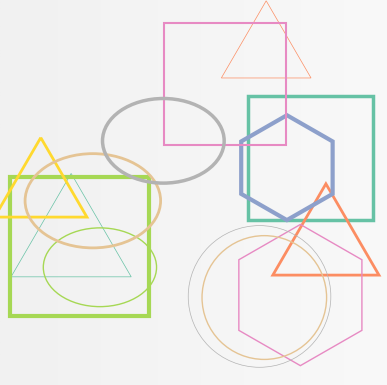[{"shape": "triangle", "thickness": 0.5, "radius": 0.9, "center": [0.184, 0.37]}, {"shape": "square", "thickness": 2.5, "radius": 0.81, "center": [0.802, 0.59]}, {"shape": "triangle", "thickness": 0.5, "radius": 0.67, "center": [0.687, 0.864]}, {"shape": "triangle", "thickness": 2, "radius": 0.79, "center": [0.841, 0.364]}, {"shape": "hexagon", "thickness": 3, "radius": 0.68, "center": [0.74, 0.565]}, {"shape": "hexagon", "thickness": 1, "radius": 0.92, "center": [0.775, 0.234]}, {"shape": "square", "thickness": 1.5, "radius": 0.79, "center": [0.58, 0.781]}, {"shape": "oval", "thickness": 1, "radius": 0.73, "center": [0.258, 0.306]}, {"shape": "square", "thickness": 3, "radius": 0.9, "center": [0.205, 0.36]}, {"shape": "triangle", "thickness": 2, "radius": 0.69, "center": [0.105, 0.505]}, {"shape": "circle", "thickness": 1, "radius": 0.8, "center": [0.682, 0.227]}, {"shape": "oval", "thickness": 2, "radius": 0.87, "center": [0.24, 0.479]}, {"shape": "circle", "thickness": 0.5, "radius": 0.92, "center": [0.67, 0.23]}, {"shape": "oval", "thickness": 2.5, "radius": 0.78, "center": [0.422, 0.634]}]